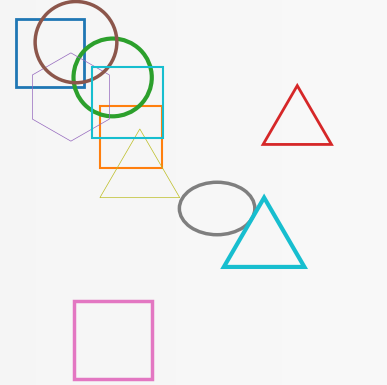[{"shape": "square", "thickness": 2, "radius": 0.44, "center": [0.129, 0.862]}, {"shape": "square", "thickness": 1.5, "radius": 0.4, "center": [0.338, 0.645]}, {"shape": "circle", "thickness": 3, "radius": 0.5, "center": [0.291, 0.799]}, {"shape": "triangle", "thickness": 2, "radius": 0.51, "center": [0.767, 0.676]}, {"shape": "hexagon", "thickness": 0.5, "radius": 0.57, "center": [0.183, 0.748]}, {"shape": "circle", "thickness": 2.5, "radius": 0.53, "center": [0.196, 0.891]}, {"shape": "square", "thickness": 2.5, "radius": 0.51, "center": [0.292, 0.117]}, {"shape": "oval", "thickness": 2.5, "radius": 0.49, "center": [0.56, 0.458]}, {"shape": "triangle", "thickness": 0.5, "radius": 0.59, "center": [0.361, 0.546]}, {"shape": "square", "thickness": 1.5, "radius": 0.46, "center": [0.328, 0.734]}, {"shape": "triangle", "thickness": 3, "radius": 0.6, "center": [0.682, 0.367]}]